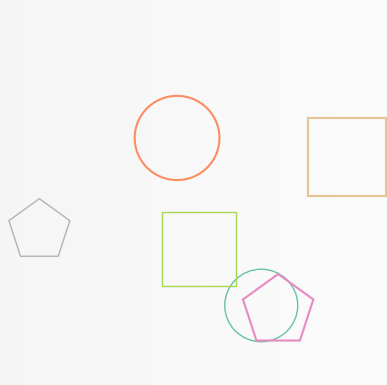[{"shape": "circle", "thickness": 1, "radius": 0.47, "center": [0.674, 0.207]}, {"shape": "circle", "thickness": 1.5, "radius": 0.55, "center": [0.457, 0.642]}, {"shape": "pentagon", "thickness": 1.5, "radius": 0.48, "center": [0.718, 0.193]}, {"shape": "square", "thickness": 1, "radius": 0.48, "center": [0.514, 0.354]}, {"shape": "square", "thickness": 1.5, "radius": 0.51, "center": [0.896, 0.593]}, {"shape": "pentagon", "thickness": 1, "radius": 0.41, "center": [0.102, 0.401]}]